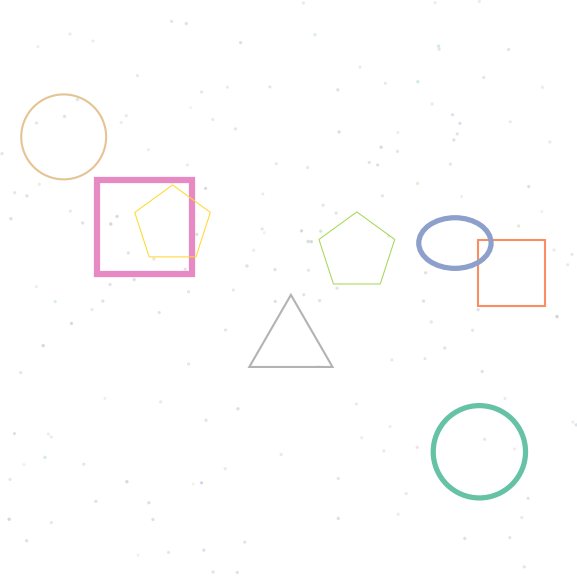[{"shape": "circle", "thickness": 2.5, "radius": 0.4, "center": [0.83, 0.217]}, {"shape": "square", "thickness": 1, "radius": 0.29, "center": [0.886, 0.526]}, {"shape": "oval", "thickness": 2.5, "radius": 0.31, "center": [0.788, 0.578]}, {"shape": "square", "thickness": 3, "radius": 0.41, "center": [0.25, 0.606]}, {"shape": "pentagon", "thickness": 0.5, "radius": 0.34, "center": [0.618, 0.563]}, {"shape": "pentagon", "thickness": 0.5, "radius": 0.34, "center": [0.299, 0.61]}, {"shape": "circle", "thickness": 1, "radius": 0.37, "center": [0.11, 0.762]}, {"shape": "triangle", "thickness": 1, "radius": 0.42, "center": [0.504, 0.405]}]